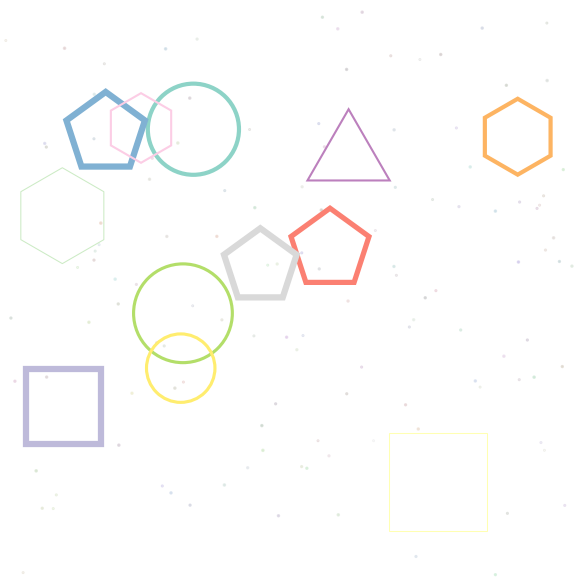[{"shape": "circle", "thickness": 2, "radius": 0.39, "center": [0.335, 0.775]}, {"shape": "square", "thickness": 0.5, "radius": 0.42, "center": [0.759, 0.165]}, {"shape": "square", "thickness": 3, "radius": 0.33, "center": [0.109, 0.296]}, {"shape": "pentagon", "thickness": 2.5, "radius": 0.35, "center": [0.571, 0.568]}, {"shape": "pentagon", "thickness": 3, "radius": 0.36, "center": [0.183, 0.769]}, {"shape": "hexagon", "thickness": 2, "radius": 0.33, "center": [0.896, 0.762]}, {"shape": "circle", "thickness": 1.5, "radius": 0.43, "center": [0.317, 0.457]}, {"shape": "hexagon", "thickness": 1, "radius": 0.3, "center": [0.244, 0.778]}, {"shape": "pentagon", "thickness": 3, "radius": 0.33, "center": [0.451, 0.538]}, {"shape": "triangle", "thickness": 1, "radius": 0.41, "center": [0.604, 0.728]}, {"shape": "hexagon", "thickness": 0.5, "radius": 0.42, "center": [0.108, 0.626]}, {"shape": "circle", "thickness": 1.5, "radius": 0.3, "center": [0.313, 0.362]}]